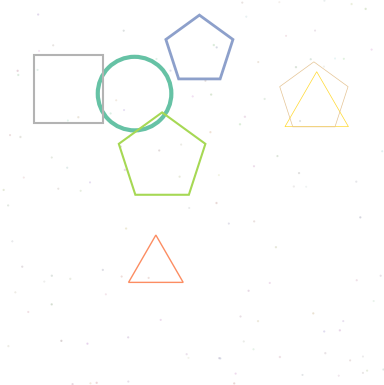[{"shape": "circle", "thickness": 3, "radius": 0.48, "center": [0.349, 0.757]}, {"shape": "triangle", "thickness": 1, "radius": 0.41, "center": [0.405, 0.308]}, {"shape": "pentagon", "thickness": 2, "radius": 0.46, "center": [0.518, 0.869]}, {"shape": "pentagon", "thickness": 1.5, "radius": 0.59, "center": [0.421, 0.59]}, {"shape": "triangle", "thickness": 0.5, "radius": 0.48, "center": [0.823, 0.719]}, {"shape": "pentagon", "thickness": 0.5, "radius": 0.47, "center": [0.815, 0.746]}, {"shape": "square", "thickness": 1.5, "radius": 0.45, "center": [0.178, 0.769]}]